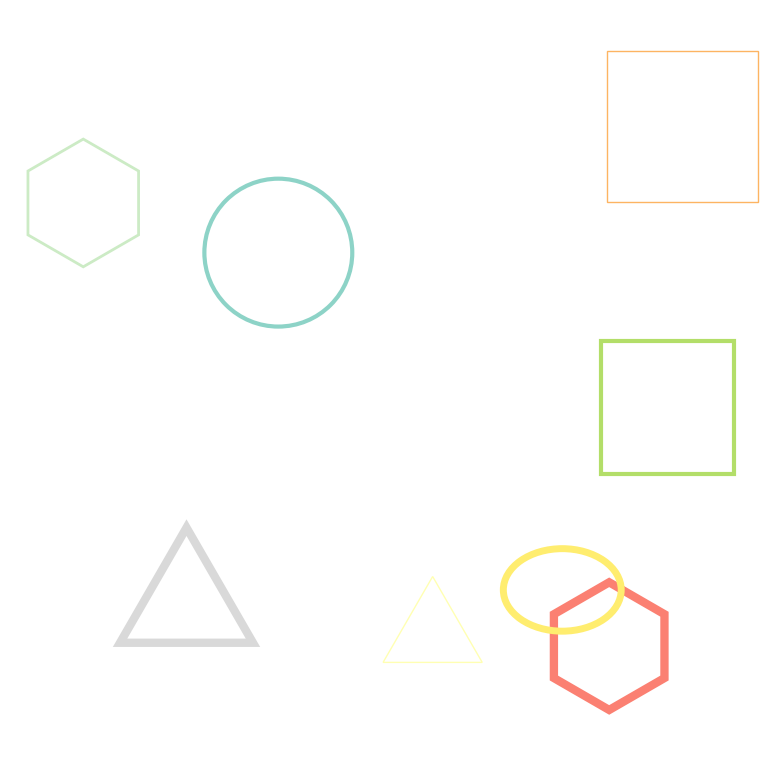[{"shape": "circle", "thickness": 1.5, "radius": 0.48, "center": [0.361, 0.672]}, {"shape": "triangle", "thickness": 0.5, "radius": 0.37, "center": [0.562, 0.177]}, {"shape": "hexagon", "thickness": 3, "radius": 0.41, "center": [0.791, 0.161]}, {"shape": "square", "thickness": 0.5, "radius": 0.49, "center": [0.886, 0.836]}, {"shape": "square", "thickness": 1.5, "radius": 0.43, "center": [0.867, 0.471]}, {"shape": "triangle", "thickness": 3, "radius": 0.5, "center": [0.242, 0.215]}, {"shape": "hexagon", "thickness": 1, "radius": 0.41, "center": [0.108, 0.736]}, {"shape": "oval", "thickness": 2.5, "radius": 0.38, "center": [0.73, 0.234]}]